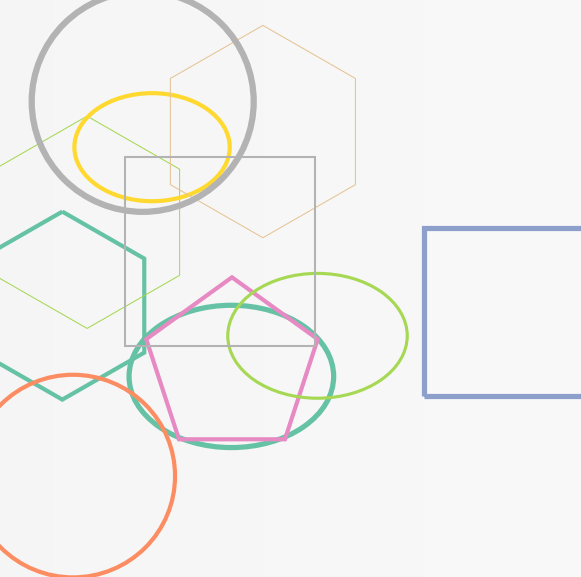[{"shape": "oval", "thickness": 2.5, "radius": 0.88, "center": [0.398, 0.347]}, {"shape": "hexagon", "thickness": 2, "radius": 0.81, "center": [0.107, 0.47]}, {"shape": "circle", "thickness": 2, "radius": 0.88, "center": [0.126, 0.175]}, {"shape": "square", "thickness": 2.5, "radius": 0.73, "center": [0.875, 0.459]}, {"shape": "pentagon", "thickness": 2, "radius": 0.78, "center": [0.399, 0.364]}, {"shape": "hexagon", "thickness": 0.5, "radius": 0.92, "center": [0.15, 0.614]}, {"shape": "oval", "thickness": 1.5, "radius": 0.77, "center": [0.546, 0.418]}, {"shape": "oval", "thickness": 2, "radius": 0.67, "center": [0.262, 0.744]}, {"shape": "hexagon", "thickness": 0.5, "radius": 0.92, "center": [0.452, 0.771]}, {"shape": "circle", "thickness": 3, "radius": 0.95, "center": [0.246, 0.823]}, {"shape": "square", "thickness": 1, "radius": 0.82, "center": [0.378, 0.564]}]